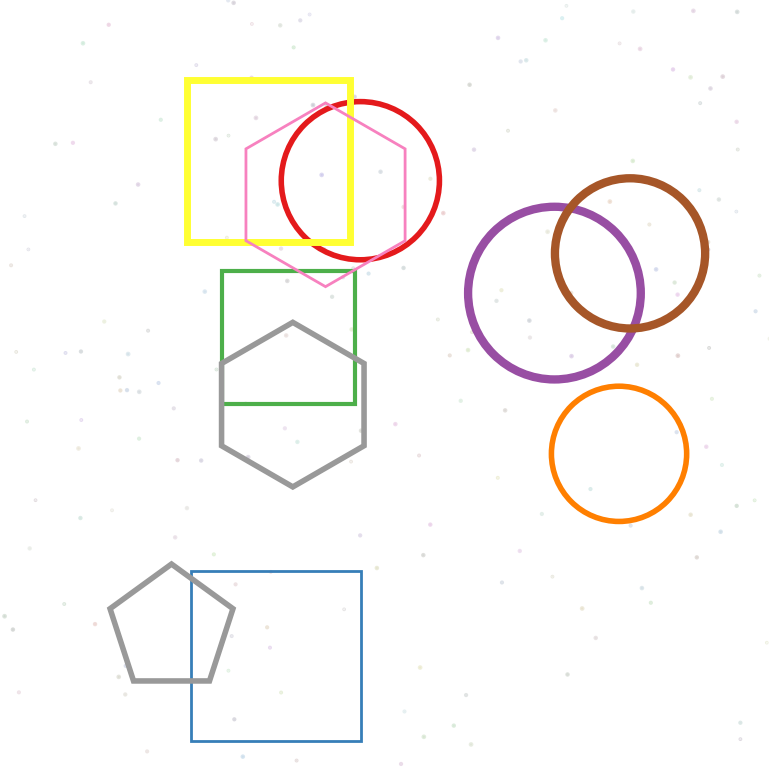[{"shape": "circle", "thickness": 2, "radius": 0.51, "center": [0.468, 0.765]}, {"shape": "square", "thickness": 1, "radius": 0.55, "center": [0.358, 0.148]}, {"shape": "square", "thickness": 1.5, "radius": 0.43, "center": [0.375, 0.562]}, {"shape": "circle", "thickness": 3, "radius": 0.56, "center": [0.72, 0.619]}, {"shape": "circle", "thickness": 2, "radius": 0.44, "center": [0.804, 0.411]}, {"shape": "square", "thickness": 2.5, "radius": 0.53, "center": [0.349, 0.791]}, {"shape": "circle", "thickness": 3, "radius": 0.49, "center": [0.818, 0.671]}, {"shape": "hexagon", "thickness": 1, "radius": 0.6, "center": [0.423, 0.747]}, {"shape": "hexagon", "thickness": 2, "radius": 0.53, "center": [0.38, 0.475]}, {"shape": "pentagon", "thickness": 2, "radius": 0.42, "center": [0.223, 0.184]}]